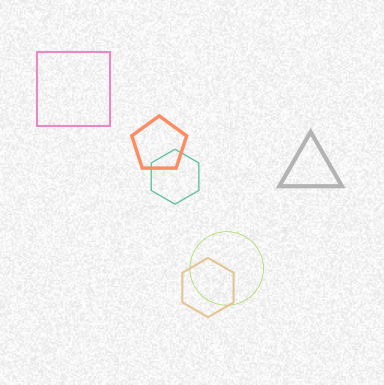[{"shape": "hexagon", "thickness": 1, "radius": 0.36, "center": [0.455, 0.541]}, {"shape": "pentagon", "thickness": 2.5, "radius": 0.37, "center": [0.414, 0.624]}, {"shape": "square", "thickness": 1.5, "radius": 0.48, "center": [0.191, 0.769]}, {"shape": "circle", "thickness": 0.5, "radius": 0.48, "center": [0.589, 0.303]}, {"shape": "hexagon", "thickness": 1.5, "radius": 0.38, "center": [0.54, 0.253]}, {"shape": "triangle", "thickness": 3, "radius": 0.47, "center": [0.807, 0.563]}]